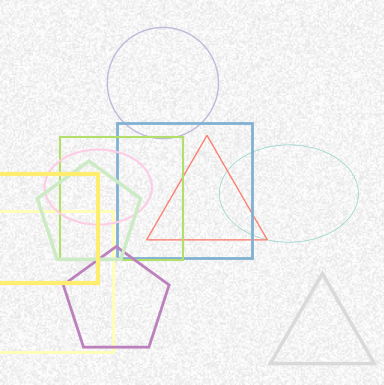[{"shape": "oval", "thickness": 0.5, "radius": 0.9, "center": [0.75, 0.497]}, {"shape": "square", "thickness": 2, "radius": 0.92, "center": [0.109, 0.269]}, {"shape": "circle", "thickness": 1, "radius": 0.72, "center": [0.423, 0.784]}, {"shape": "triangle", "thickness": 1, "radius": 0.9, "center": [0.538, 0.467]}, {"shape": "square", "thickness": 2, "radius": 0.88, "center": [0.48, 0.506]}, {"shape": "square", "thickness": 1.5, "radius": 0.8, "center": [0.316, 0.486]}, {"shape": "oval", "thickness": 1.5, "radius": 0.7, "center": [0.255, 0.514]}, {"shape": "triangle", "thickness": 2.5, "radius": 0.78, "center": [0.837, 0.134]}, {"shape": "pentagon", "thickness": 2, "radius": 0.72, "center": [0.302, 0.215]}, {"shape": "pentagon", "thickness": 2.5, "radius": 0.7, "center": [0.231, 0.441]}, {"shape": "square", "thickness": 3, "radius": 0.71, "center": [0.112, 0.406]}]